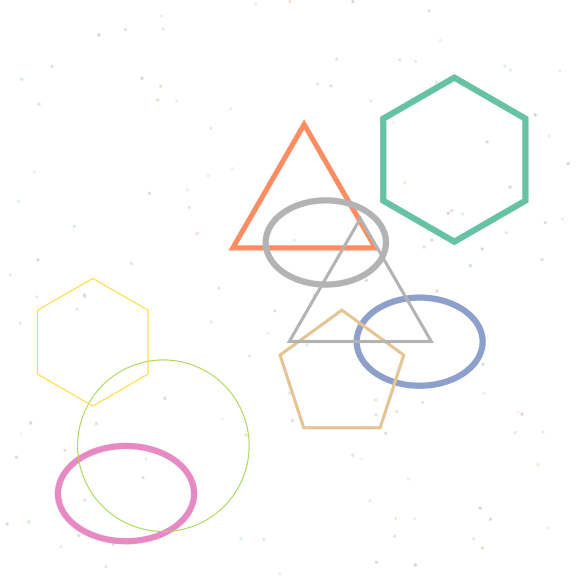[{"shape": "hexagon", "thickness": 3, "radius": 0.71, "center": [0.787, 0.723]}, {"shape": "triangle", "thickness": 2.5, "radius": 0.71, "center": [0.527, 0.641]}, {"shape": "oval", "thickness": 3, "radius": 0.55, "center": [0.727, 0.408]}, {"shape": "oval", "thickness": 3, "radius": 0.59, "center": [0.218, 0.144]}, {"shape": "circle", "thickness": 0.5, "radius": 0.74, "center": [0.283, 0.227]}, {"shape": "hexagon", "thickness": 0.5, "radius": 0.55, "center": [0.161, 0.407]}, {"shape": "pentagon", "thickness": 1.5, "radius": 0.56, "center": [0.592, 0.35]}, {"shape": "triangle", "thickness": 1.5, "radius": 0.71, "center": [0.624, 0.479]}, {"shape": "oval", "thickness": 3, "radius": 0.52, "center": [0.564, 0.579]}]